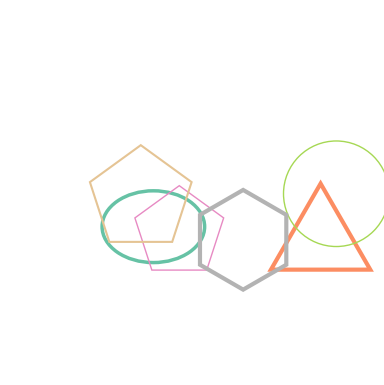[{"shape": "oval", "thickness": 2.5, "radius": 0.67, "center": [0.398, 0.411]}, {"shape": "triangle", "thickness": 3, "radius": 0.74, "center": [0.833, 0.374]}, {"shape": "pentagon", "thickness": 1, "radius": 0.61, "center": [0.466, 0.397]}, {"shape": "circle", "thickness": 1, "radius": 0.69, "center": [0.873, 0.497]}, {"shape": "pentagon", "thickness": 1.5, "radius": 0.69, "center": [0.366, 0.484]}, {"shape": "hexagon", "thickness": 3, "radius": 0.65, "center": [0.632, 0.377]}]